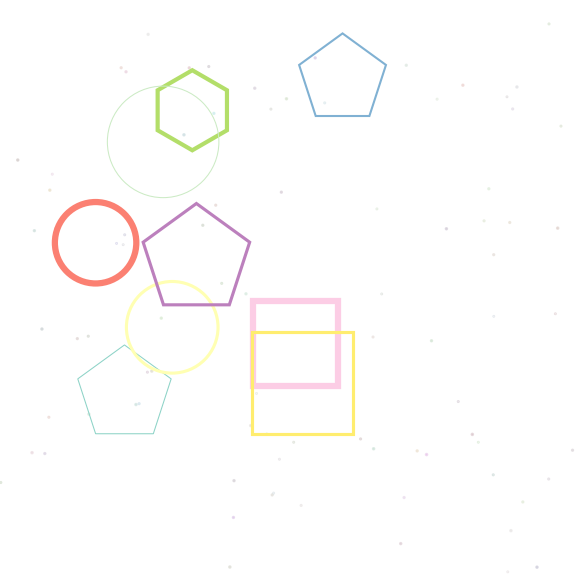[{"shape": "pentagon", "thickness": 0.5, "radius": 0.43, "center": [0.216, 0.317]}, {"shape": "circle", "thickness": 1.5, "radius": 0.4, "center": [0.298, 0.432]}, {"shape": "circle", "thickness": 3, "radius": 0.35, "center": [0.166, 0.579]}, {"shape": "pentagon", "thickness": 1, "radius": 0.4, "center": [0.593, 0.862]}, {"shape": "hexagon", "thickness": 2, "radius": 0.35, "center": [0.333, 0.808]}, {"shape": "square", "thickness": 3, "radius": 0.37, "center": [0.511, 0.404]}, {"shape": "pentagon", "thickness": 1.5, "radius": 0.48, "center": [0.34, 0.55]}, {"shape": "circle", "thickness": 0.5, "radius": 0.48, "center": [0.282, 0.753]}, {"shape": "square", "thickness": 1.5, "radius": 0.44, "center": [0.524, 0.336]}]